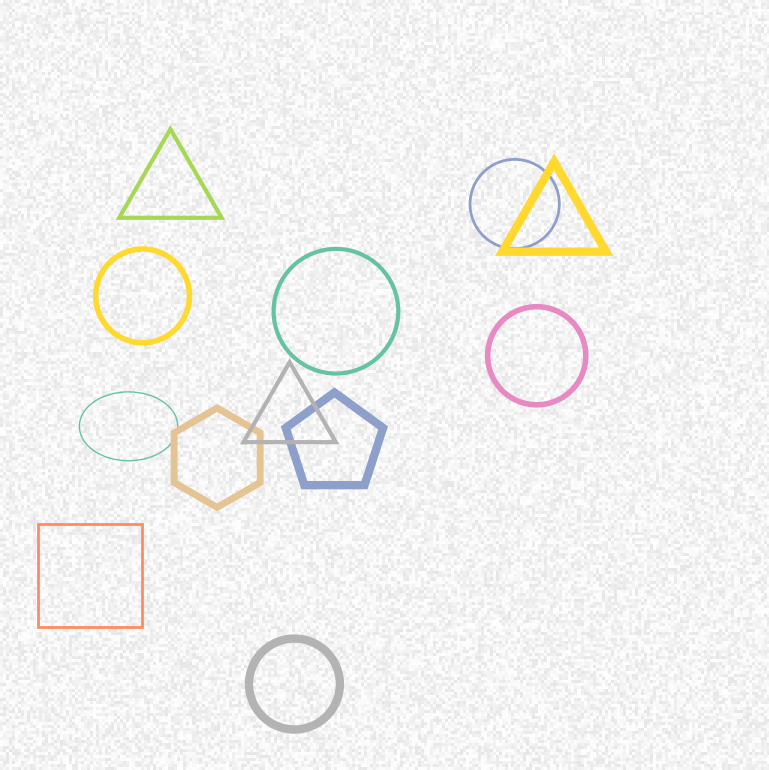[{"shape": "oval", "thickness": 0.5, "radius": 0.32, "center": [0.167, 0.446]}, {"shape": "circle", "thickness": 1.5, "radius": 0.4, "center": [0.436, 0.596]}, {"shape": "square", "thickness": 1, "radius": 0.34, "center": [0.117, 0.253]}, {"shape": "pentagon", "thickness": 3, "radius": 0.33, "center": [0.434, 0.424]}, {"shape": "circle", "thickness": 1, "radius": 0.29, "center": [0.668, 0.735]}, {"shape": "circle", "thickness": 2, "radius": 0.32, "center": [0.697, 0.538]}, {"shape": "triangle", "thickness": 1.5, "radius": 0.38, "center": [0.221, 0.756]}, {"shape": "circle", "thickness": 2, "radius": 0.3, "center": [0.185, 0.616]}, {"shape": "triangle", "thickness": 3, "radius": 0.39, "center": [0.72, 0.712]}, {"shape": "hexagon", "thickness": 2.5, "radius": 0.32, "center": [0.282, 0.406]}, {"shape": "triangle", "thickness": 1.5, "radius": 0.35, "center": [0.376, 0.46]}, {"shape": "circle", "thickness": 3, "radius": 0.3, "center": [0.382, 0.112]}]